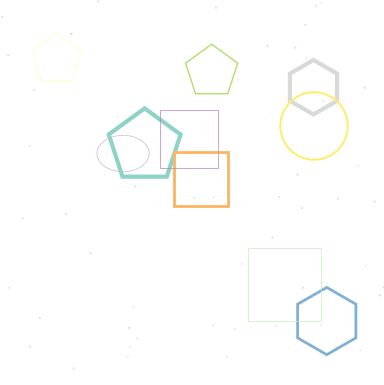[{"shape": "pentagon", "thickness": 3, "radius": 0.49, "center": [0.376, 0.62]}, {"shape": "pentagon", "thickness": 0.5, "radius": 0.34, "center": [0.148, 0.846]}, {"shape": "oval", "thickness": 0.5, "radius": 0.34, "center": [0.32, 0.601]}, {"shape": "hexagon", "thickness": 2, "radius": 0.44, "center": [0.849, 0.166]}, {"shape": "square", "thickness": 2, "radius": 0.35, "center": [0.522, 0.536]}, {"shape": "pentagon", "thickness": 1, "radius": 0.36, "center": [0.55, 0.814]}, {"shape": "hexagon", "thickness": 3, "radius": 0.35, "center": [0.814, 0.773]}, {"shape": "square", "thickness": 0.5, "radius": 0.38, "center": [0.49, 0.639]}, {"shape": "square", "thickness": 0.5, "radius": 0.47, "center": [0.739, 0.26]}, {"shape": "circle", "thickness": 1.5, "radius": 0.44, "center": [0.816, 0.673]}]